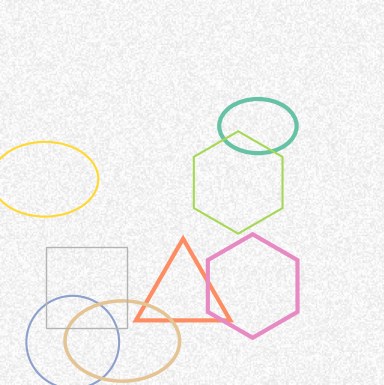[{"shape": "oval", "thickness": 3, "radius": 0.5, "center": [0.67, 0.673]}, {"shape": "triangle", "thickness": 3, "radius": 0.71, "center": [0.476, 0.239]}, {"shape": "circle", "thickness": 1.5, "radius": 0.6, "center": [0.189, 0.111]}, {"shape": "hexagon", "thickness": 3, "radius": 0.67, "center": [0.656, 0.257]}, {"shape": "hexagon", "thickness": 1.5, "radius": 0.66, "center": [0.619, 0.526]}, {"shape": "oval", "thickness": 1.5, "radius": 0.69, "center": [0.117, 0.534]}, {"shape": "oval", "thickness": 2.5, "radius": 0.74, "center": [0.318, 0.114]}, {"shape": "square", "thickness": 1, "radius": 0.52, "center": [0.225, 0.253]}]